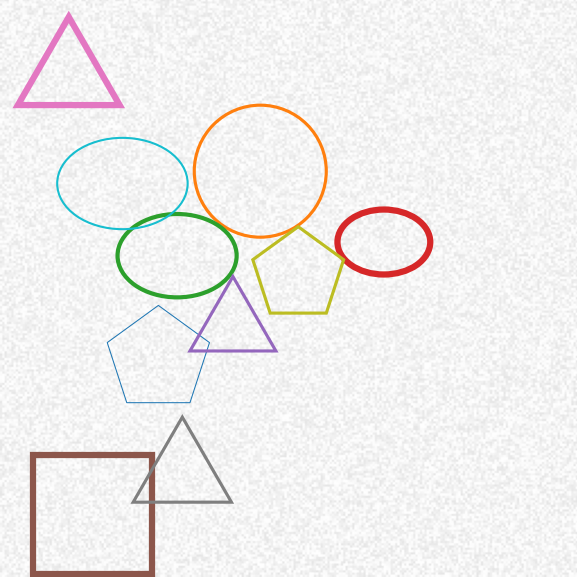[{"shape": "pentagon", "thickness": 0.5, "radius": 0.47, "center": [0.274, 0.377]}, {"shape": "circle", "thickness": 1.5, "radius": 0.57, "center": [0.451, 0.703]}, {"shape": "oval", "thickness": 2, "radius": 0.52, "center": [0.307, 0.556]}, {"shape": "oval", "thickness": 3, "radius": 0.4, "center": [0.665, 0.58]}, {"shape": "triangle", "thickness": 1.5, "radius": 0.43, "center": [0.403, 0.434]}, {"shape": "square", "thickness": 3, "radius": 0.51, "center": [0.16, 0.109]}, {"shape": "triangle", "thickness": 3, "radius": 0.51, "center": [0.119, 0.868]}, {"shape": "triangle", "thickness": 1.5, "radius": 0.49, "center": [0.316, 0.179]}, {"shape": "pentagon", "thickness": 1.5, "radius": 0.41, "center": [0.516, 0.524]}, {"shape": "oval", "thickness": 1, "radius": 0.56, "center": [0.212, 0.681]}]